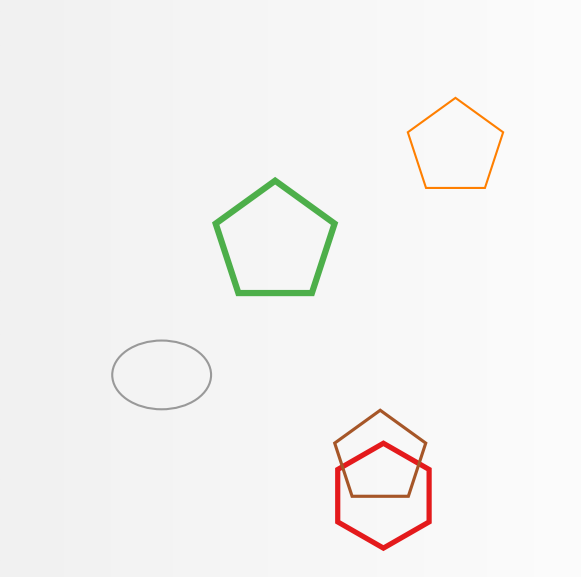[{"shape": "hexagon", "thickness": 2.5, "radius": 0.45, "center": [0.66, 0.141]}, {"shape": "pentagon", "thickness": 3, "radius": 0.54, "center": [0.473, 0.579]}, {"shape": "pentagon", "thickness": 1, "radius": 0.43, "center": [0.784, 0.743]}, {"shape": "pentagon", "thickness": 1.5, "radius": 0.41, "center": [0.654, 0.206]}, {"shape": "oval", "thickness": 1, "radius": 0.43, "center": [0.278, 0.35]}]